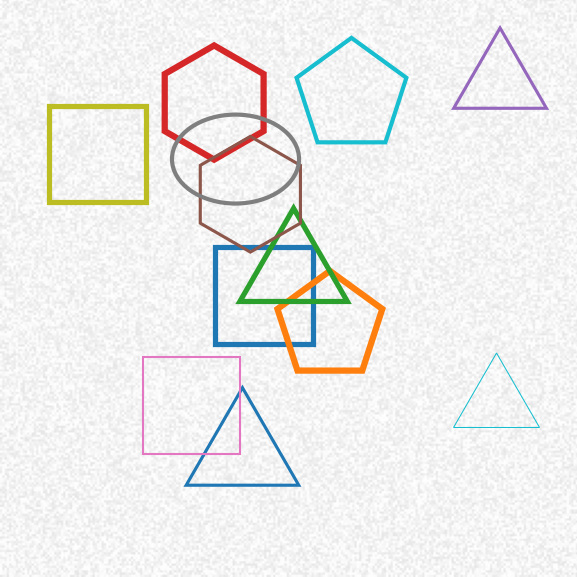[{"shape": "square", "thickness": 2.5, "radius": 0.42, "center": [0.458, 0.487]}, {"shape": "triangle", "thickness": 1.5, "radius": 0.56, "center": [0.42, 0.215]}, {"shape": "pentagon", "thickness": 3, "radius": 0.48, "center": [0.571, 0.435]}, {"shape": "triangle", "thickness": 2.5, "radius": 0.54, "center": [0.508, 0.531]}, {"shape": "hexagon", "thickness": 3, "radius": 0.49, "center": [0.371, 0.822]}, {"shape": "triangle", "thickness": 1.5, "radius": 0.46, "center": [0.866, 0.858]}, {"shape": "hexagon", "thickness": 1.5, "radius": 0.5, "center": [0.434, 0.663]}, {"shape": "square", "thickness": 1, "radius": 0.42, "center": [0.332, 0.297]}, {"shape": "oval", "thickness": 2, "radius": 0.55, "center": [0.408, 0.724]}, {"shape": "square", "thickness": 2.5, "radius": 0.42, "center": [0.169, 0.733]}, {"shape": "pentagon", "thickness": 2, "radius": 0.5, "center": [0.609, 0.834]}, {"shape": "triangle", "thickness": 0.5, "radius": 0.43, "center": [0.86, 0.302]}]